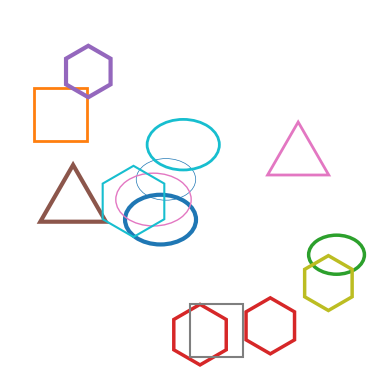[{"shape": "oval", "thickness": 0.5, "radius": 0.39, "center": [0.431, 0.534]}, {"shape": "oval", "thickness": 3, "radius": 0.46, "center": [0.417, 0.43]}, {"shape": "square", "thickness": 2, "radius": 0.34, "center": [0.158, 0.704]}, {"shape": "oval", "thickness": 2.5, "radius": 0.36, "center": [0.874, 0.338]}, {"shape": "hexagon", "thickness": 2.5, "radius": 0.36, "center": [0.702, 0.154]}, {"shape": "hexagon", "thickness": 2.5, "radius": 0.39, "center": [0.52, 0.131]}, {"shape": "hexagon", "thickness": 3, "radius": 0.33, "center": [0.229, 0.814]}, {"shape": "triangle", "thickness": 3, "radius": 0.49, "center": [0.19, 0.473]}, {"shape": "triangle", "thickness": 2, "radius": 0.46, "center": [0.774, 0.591]}, {"shape": "oval", "thickness": 1, "radius": 0.49, "center": [0.399, 0.482]}, {"shape": "square", "thickness": 1.5, "radius": 0.35, "center": [0.562, 0.142]}, {"shape": "hexagon", "thickness": 2.5, "radius": 0.36, "center": [0.853, 0.265]}, {"shape": "hexagon", "thickness": 1.5, "radius": 0.46, "center": [0.347, 0.477]}, {"shape": "oval", "thickness": 2, "radius": 0.47, "center": [0.476, 0.624]}]